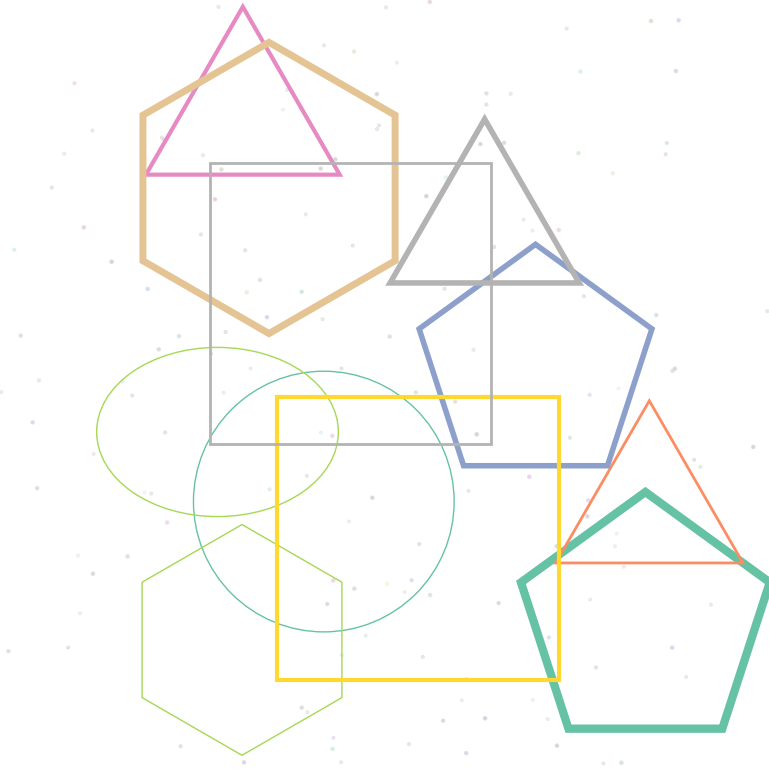[{"shape": "pentagon", "thickness": 3, "radius": 0.85, "center": [0.838, 0.191]}, {"shape": "circle", "thickness": 0.5, "radius": 0.85, "center": [0.421, 0.349]}, {"shape": "triangle", "thickness": 1, "radius": 0.7, "center": [0.843, 0.339]}, {"shape": "pentagon", "thickness": 2, "radius": 0.79, "center": [0.696, 0.524]}, {"shape": "triangle", "thickness": 1.5, "radius": 0.73, "center": [0.315, 0.846]}, {"shape": "hexagon", "thickness": 0.5, "radius": 0.75, "center": [0.314, 0.169]}, {"shape": "oval", "thickness": 0.5, "radius": 0.78, "center": [0.282, 0.439]}, {"shape": "square", "thickness": 1.5, "radius": 0.92, "center": [0.543, 0.301]}, {"shape": "hexagon", "thickness": 2.5, "radius": 0.95, "center": [0.349, 0.756]}, {"shape": "triangle", "thickness": 2, "radius": 0.71, "center": [0.629, 0.703]}, {"shape": "square", "thickness": 1, "radius": 0.91, "center": [0.455, 0.605]}]